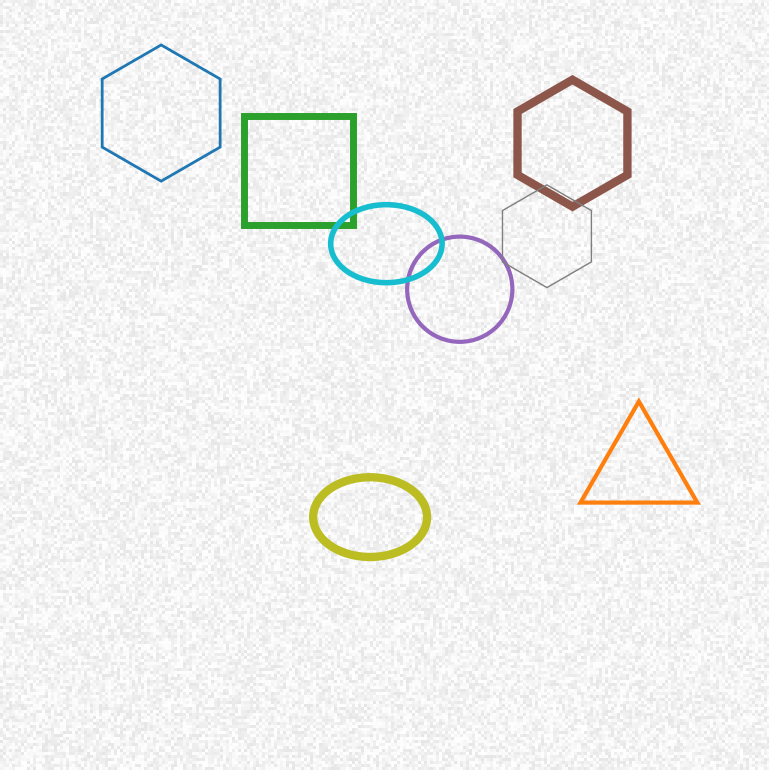[{"shape": "hexagon", "thickness": 1, "radius": 0.44, "center": [0.209, 0.853]}, {"shape": "triangle", "thickness": 1.5, "radius": 0.44, "center": [0.83, 0.391]}, {"shape": "square", "thickness": 2.5, "radius": 0.36, "center": [0.388, 0.779]}, {"shape": "circle", "thickness": 1.5, "radius": 0.34, "center": [0.597, 0.624]}, {"shape": "hexagon", "thickness": 3, "radius": 0.41, "center": [0.743, 0.814]}, {"shape": "hexagon", "thickness": 0.5, "radius": 0.33, "center": [0.71, 0.693]}, {"shape": "oval", "thickness": 3, "radius": 0.37, "center": [0.481, 0.328]}, {"shape": "oval", "thickness": 2, "radius": 0.36, "center": [0.502, 0.684]}]